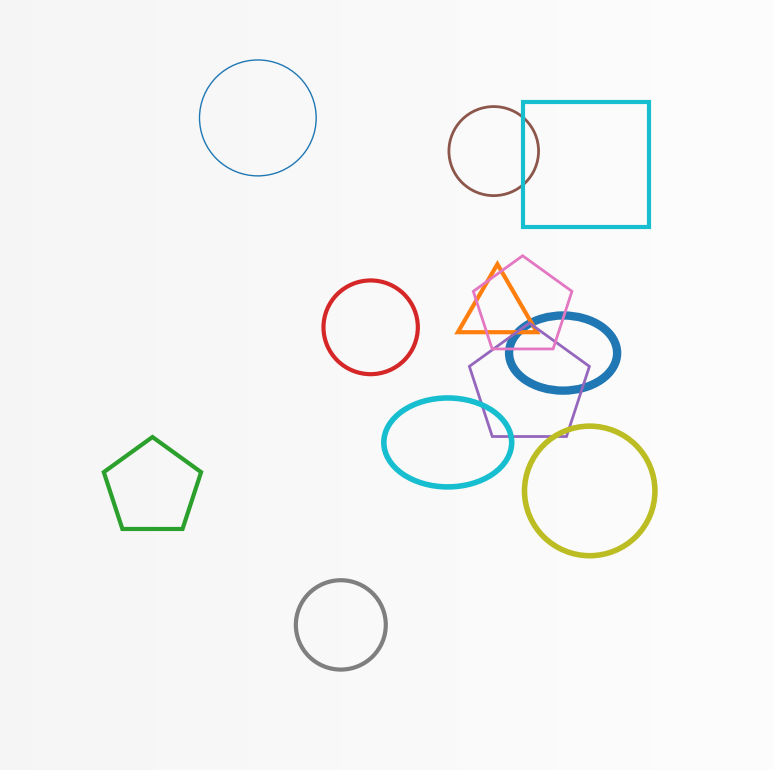[{"shape": "circle", "thickness": 0.5, "radius": 0.38, "center": [0.333, 0.847]}, {"shape": "oval", "thickness": 3, "radius": 0.35, "center": [0.727, 0.541]}, {"shape": "triangle", "thickness": 1.5, "radius": 0.29, "center": [0.642, 0.598]}, {"shape": "pentagon", "thickness": 1.5, "radius": 0.33, "center": [0.197, 0.366]}, {"shape": "circle", "thickness": 1.5, "radius": 0.3, "center": [0.478, 0.575]}, {"shape": "pentagon", "thickness": 1, "radius": 0.41, "center": [0.683, 0.499]}, {"shape": "circle", "thickness": 1, "radius": 0.29, "center": [0.637, 0.804]}, {"shape": "pentagon", "thickness": 1, "radius": 0.33, "center": [0.674, 0.601]}, {"shape": "circle", "thickness": 1.5, "radius": 0.29, "center": [0.44, 0.188]}, {"shape": "circle", "thickness": 2, "radius": 0.42, "center": [0.761, 0.362]}, {"shape": "square", "thickness": 1.5, "radius": 0.41, "center": [0.756, 0.787]}, {"shape": "oval", "thickness": 2, "radius": 0.41, "center": [0.578, 0.425]}]